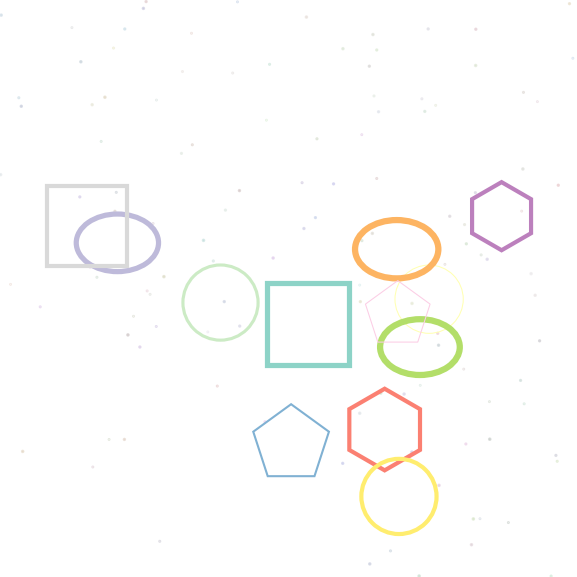[{"shape": "square", "thickness": 2.5, "radius": 0.35, "center": [0.533, 0.439]}, {"shape": "circle", "thickness": 0.5, "radius": 0.3, "center": [0.743, 0.481]}, {"shape": "oval", "thickness": 2.5, "radius": 0.36, "center": [0.203, 0.579]}, {"shape": "hexagon", "thickness": 2, "radius": 0.35, "center": [0.666, 0.255]}, {"shape": "pentagon", "thickness": 1, "radius": 0.34, "center": [0.504, 0.23]}, {"shape": "oval", "thickness": 3, "radius": 0.36, "center": [0.687, 0.568]}, {"shape": "oval", "thickness": 3, "radius": 0.34, "center": [0.727, 0.398]}, {"shape": "pentagon", "thickness": 0.5, "radius": 0.29, "center": [0.689, 0.454]}, {"shape": "square", "thickness": 2, "radius": 0.35, "center": [0.151, 0.608]}, {"shape": "hexagon", "thickness": 2, "radius": 0.29, "center": [0.869, 0.625]}, {"shape": "circle", "thickness": 1.5, "radius": 0.33, "center": [0.382, 0.475]}, {"shape": "circle", "thickness": 2, "radius": 0.33, "center": [0.691, 0.139]}]